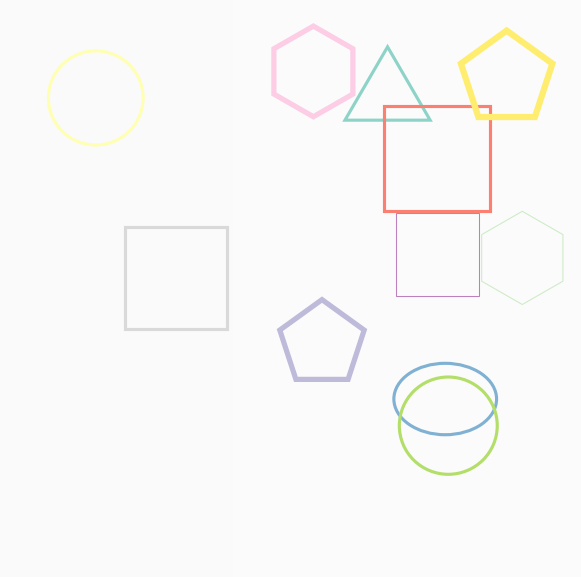[{"shape": "triangle", "thickness": 1.5, "radius": 0.42, "center": [0.667, 0.833]}, {"shape": "circle", "thickness": 1.5, "radius": 0.41, "center": [0.165, 0.83]}, {"shape": "pentagon", "thickness": 2.5, "radius": 0.38, "center": [0.554, 0.404]}, {"shape": "square", "thickness": 1.5, "radius": 0.46, "center": [0.753, 0.725]}, {"shape": "oval", "thickness": 1.5, "radius": 0.44, "center": [0.766, 0.308]}, {"shape": "circle", "thickness": 1.5, "radius": 0.42, "center": [0.771, 0.262]}, {"shape": "hexagon", "thickness": 2.5, "radius": 0.39, "center": [0.539, 0.875]}, {"shape": "square", "thickness": 1.5, "radius": 0.44, "center": [0.303, 0.518]}, {"shape": "square", "thickness": 0.5, "radius": 0.36, "center": [0.753, 0.558]}, {"shape": "hexagon", "thickness": 0.5, "radius": 0.4, "center": [0.899, 0.553]}, {"shape": "pentagon", "thickness": 3, "radius": 0.41, "center": [0.872, 0.863]}]